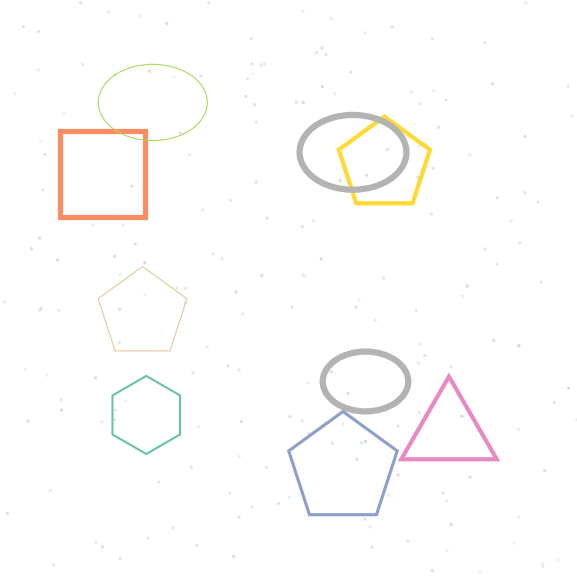[{"shape": "hexagon", "thickness": 1, "radius": 0.34, "center": [0.253, 0.281]}, {"shape": "square", "thickness": 2.5, "radius": 0.37, "center": [0.178, 0.697]}, {"shape": "pentagon", "thickness": 1.5, "radius": 0.49, "center": [0.594, 0.188]}, {"shape": "triangle", "thickness": 2, "radius": 0.48, "center": [0.777, 0.252]}, {"shape": "oval", "thickness": 0.5, "radius": 0.47, "center": [0.265, 0.822]}, {"shape": "pentagon", "thickness": 2, "radius": 0.41, "center": [0.666, 0.714]}, {"shape": "pentagon", "thickness": 0.5, "radius": 0.4, "center": [0.247, 0.457]}, {"shape": "oval", "thickness": 3, "radius": 0.46, "center": [0.611, 0.735]}, {"shape": "oval", "thickness": 3, "radius": 0.37, "center": [0.633, 0.339]}]